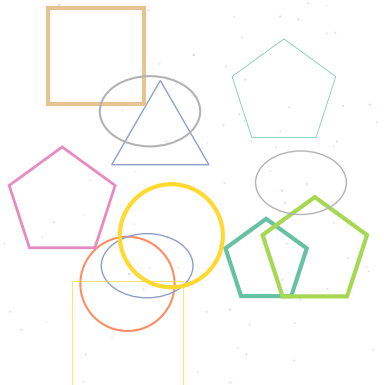[{"shape": "pentagon", "thickness": 0.5, "radius": 0.71, "center": [0.737, 0.757]}, {"shape": "pentagon", "thickness": 3, "radius": 0.55, "center": [0.691, 0.321]}, {"shape": "circle", "thickness": 1.5, "radius": 0.61, "center": [0.331, 0.263]}, {"shape": "triangle", "thickness": 1, "radius": 0.73, "center": [0.416, 0.645]}, {"shape": "oval", "thickness": 1, "radius": 0.6, "center": [0.382, 0.31]}, {"shape": "pentagon", "thickness": 2, "radius": 0.72, "center": [0.162, 0.474]}, {"shape": "pentagon", "thickness": 3, "radius": 0.71, "center": [0.818, 0.345]}, {"shape": "circle", "thickness": 3, "radius": 0.67, "center": [0.445, 0.388]}, {"shape": "square", "thickness": 0.5, "radius": 0.72, "center": [0.33, 0.125]}, {"shape": "square", "thickness": 3, "radius": 0.62, "center": [0.249, 0.854]}, {"shape": "oval", "thickness": 1.5, "radius": 0.65, "center": [0.39, 0.711]}, {"shape": "oval", "thickness": 1, "radius": 0.59, "center": [0.782, 0.525]}]